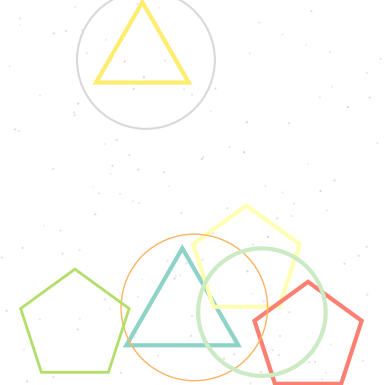[{"shape": "triangle", "thickness": 3, "radius": 0.84, "center": [0.474, 0.187]}, {"shape": "pentagon", "thickness": 3, "radius": 0.73, "center": [0.64, 0.321]}, {"shape": "pentagon", "thickness": 3, "radius": 0.73, "center": [0.8, 0.122]}, {"shape": "circle", "thickness": 1, "radius": 0.95, "center": [0.505, 0.201]}, {"shape": "pentagon", "thickness": 2, "radius": 0.74, "center": [0.195, 0.153]}, {"shape": "circle", "thickness": 1.5, "radius": 0.9, "center": [0.379, 0.844]}, {"shape": "circle", "thickness": 3, "radius": 0.83, "center": [0.68, 0.189]}, {"shape": "triangle", "thickness": 3, "radius": 0.7, "center": [0.37, 0.855]}]